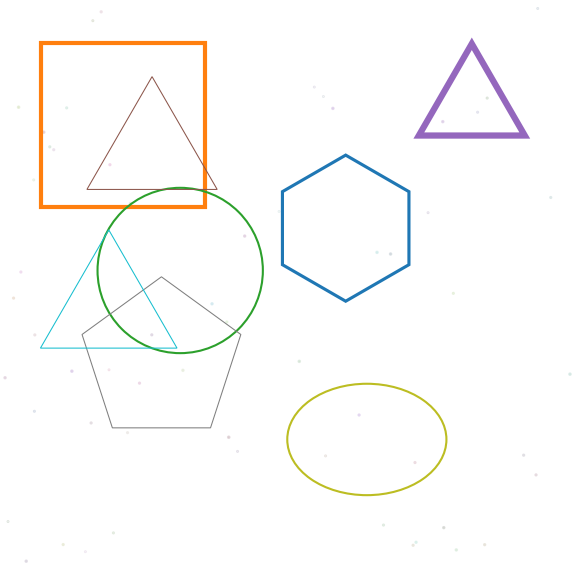[{"shape": "hexagon", "thickness": 1.5, "radius": 0.63, "center": [0.599, 0.604]}, {"shape": "square", "thickness": 2, "radius": 0.71, "center": [0.213, 0.782]}, {"shape": "circle", "thickness": 1, "radius": 0.72, "center": [0.312, 0.531]}, {"shape": "triangle", "thickness": 3, "radius": 0.53, "center": [0.817, 0.817]}, {"shape": "triangle", "thickness": 0.5, "radius": 0.65, "center": [0.263, 0.736]}, {"shape": "pentagon", "thickness": 0.5, "radius": 0.72, "center": [0.28, 0.375]}, {"shape": "oval", "thickness": 1, "radius": 0.69, "center": [0.635, 0.238]}, {"shape": "triangle", "thickness": 0.5, "radius": 0.68, "center": [0.188, 0.465]}]